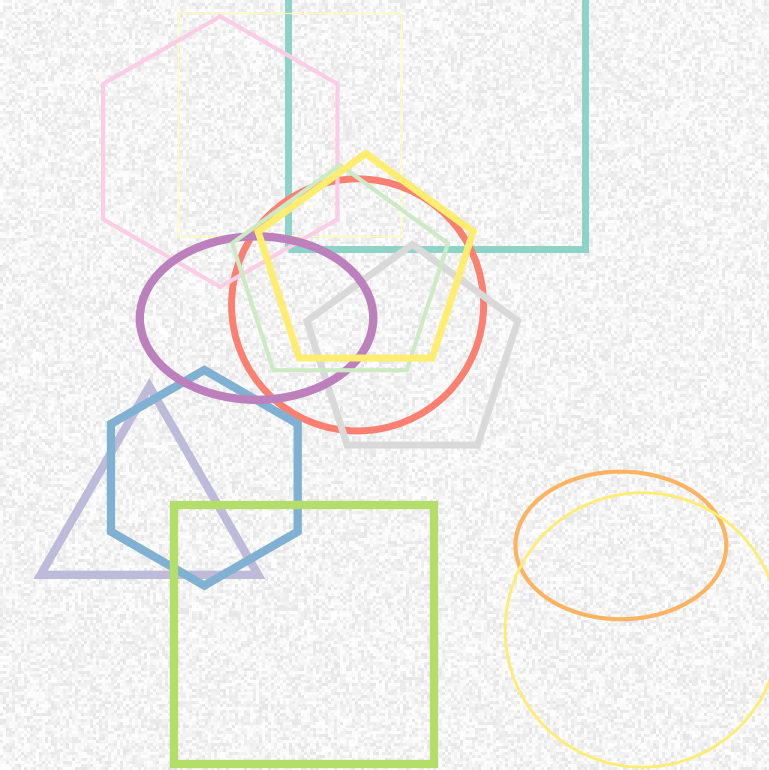[{"shape": "square", "thickness": 2.5, "radius": 0.96, "center": [0.567, 0.869]}, {"shape": "square", "thickness": 0.5, "radius": 0.72, "center": [0.376, 0.838]}, {"shape": "triangle", "thickness": 3, "radius": 0.82, "center": [0.194, 0.335]}, {"shape": "circle", "thickness": 2.5, "radius": 0.82, "center": [0.464, 0.604]}, {"shape": "hexagon", "thickness": 3, "radius": 0.7, "center": [0.265, 0.38]}, {"shape": "oval", "thickness": 1.5, "radius": 0.68, "center": [0.806, 0.292]}, {"shape": "square", "thickness": 3, "radius": 0.84, "center": [0.395, 0.176]}, {"shape": "hexagon", "thickness": 1.5, "radius": 0.88, "center": [0.286, 0.803]}, {"shape": "pentagon", "thickness": 2.5, "radius": 0.72, "center": [0.536, 0.539]}, {"shape": "oval", "thickness": 3, "radius": 0.76, "center": [0.333, 0.587]}, {"shape": "pentagon", "thickness": 1.5, "radius": 0.74, "center": [0.442, 0.638]}, {"shape": "pentagon", "thickness": 2.5, "radius": 0.73, "center": [0.475, 0.654]}, {"shape": "circle", "thickness": 1, "radius": 0.89, "center": [0.834, 0.182]}]